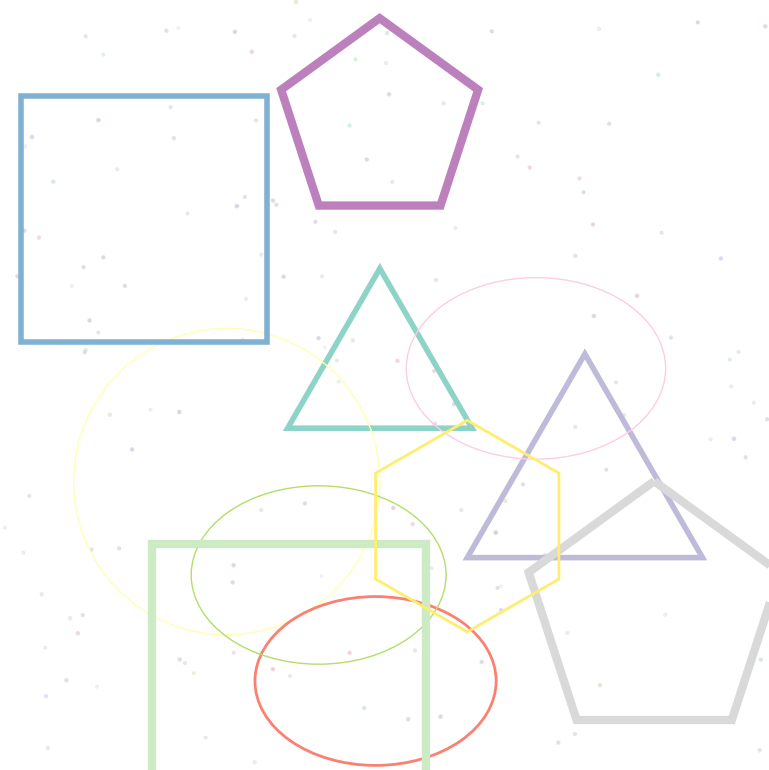[{"shape": "triangle", "thickness": 2, "radius": 0.69, "center": [0.493, 0.513]}, {"shape": "circle", "thickness": 0.5, "radius": 0.99, "center": [0.294, 0.375]}, {"shape": "triangle", "thickness": 2, "radius": 0.88, "center": [0.76, 0.364]}, {"shape": "oval", "thickness": 1, "radius": 0.78, "center": [0.488, 0.116]}, {"shape": "square", "thickness": 2, "radius": 0.8, "center": [0.187, 0.716]}, {"shape": "oval", "thickness": 0.5, "radius": 0.83, "center": [0.414, 0.253]}, {"shape": "oval", "thickness": 0.5, "radius": 0.84, "center": [0.696, 0.522]}, {"shape": "pentagon", "thickness": 3, "radius": 0.86, "center": [0.85, 0.204]}, {"shape": "pentagon", "thickness": 3, "radius": 0.67, "center": [0.493, 0.842]}, {"shape": "square", "thickness": 3, "radius": 0.89, "center": [0.375, 0.116]}, {"shape": "hexagon", "thickness": 1, "radius": 0.69, "center": [0.607, 0.317]}]